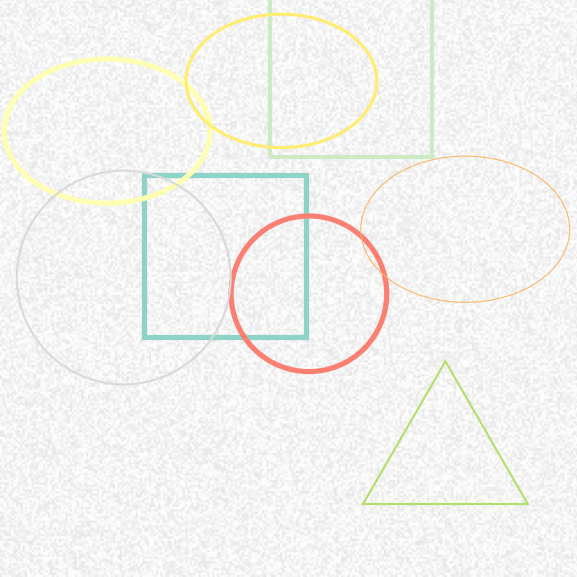[{"shape": "square", "thickness": 2.5, "radius": 0.7, "center": [0.39, 0.557]}, {"shape": "oval", "thickness": 2.5, "radius": 0.89, "center": [0.186, 0.772]}, {"shape": "circle", "thickness": 2.5, "radius": 0.67, "center": [0.535, 0.49]}, {"shape": "oval", "thickness": 0.5, "radius": 0.9, "center": [0.806, 0.602]}, {"shape": "triangle", "thickness": 1, "radius": 0.82, "center": [0.771, 0.209]}, {"shape": "circle", "thickness": 1, "radius": 0.93, "center": [0.214, 0.519]}, {"shape": "square", "thickness": 2, "radius": 0.7, "center": [0.608, 0.867]}, {"shape": "oval", "thickness": 1.5, "radius": 0.83, "center": [0.487, 0.859]}]